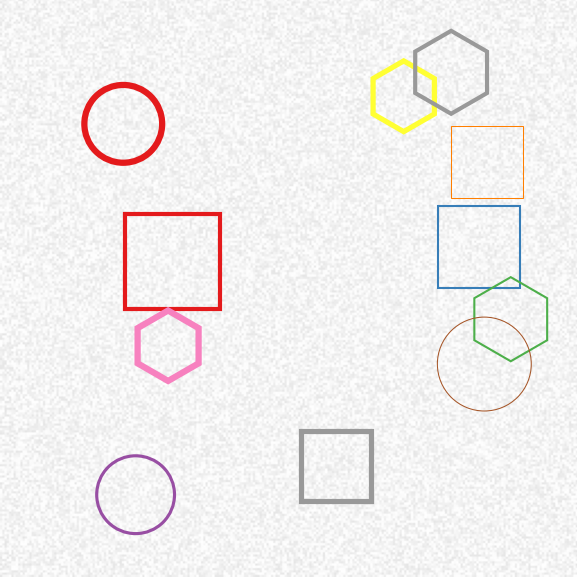[{"shape": "square", "thickness": 2, "radius": 0.41, "center": [0.299, 0.546]}, {"shape": "circle", "thickness": 3, "radius": 0.34, "center": [0.213, 0.785]}, {"shape": "square", "thickness": 1, "radius": 0.36, "center": [0.83, 0.571]}, {"shape": "hexagon", "thickness": 1, "radius": 0.36, "center": [0.884, 0.446]}, {"shape": "circle", "thickness": 1.5, "radius": 0.34, "center": [0.235, 0.143]}, {"shape": "square", "thickness": 0.5, "radius": 0.31, "center": [0.843, 0.718]}, {"shape": "hexagon", "thickness": 2.5, "radius": 0.31, "center": [0.699, 0.832]}, {"shape": "circle", "thickness": 0.5, "radius": 0.41, "center": [0.839, 0.369]}, {"shape": "hexagon", "thickness": 3, "radius": 0.3, "center": [0.291, 0.4]}, {"shape": "square", "thickness": 2.5, "radius": 0.3, "center": [0.582, 0.192]}, {"shape": "hexagon", "thickness": 2, "radius": 0.36, "center": [0.781, 0.874]}]